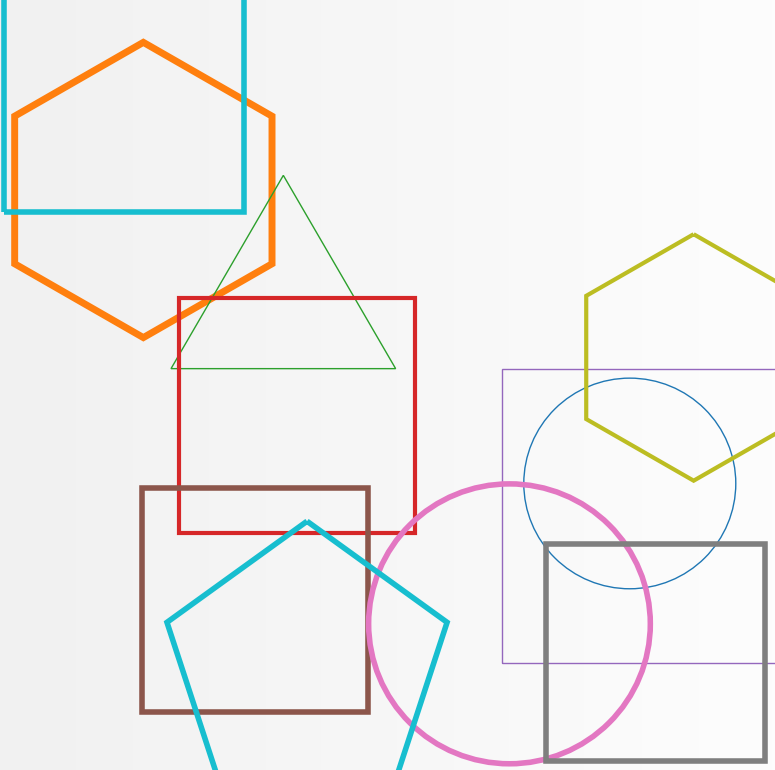[{"shape": "circle", "thickness": 0.5, "radius": 0.68, "center": [0.813, 0.372]}, {"shape": "hexagon", "thickness": 2.5, "radius": 0.96, "center": [0.185, 0.753]}, {"shape": "triangle", "thickness": 0.5, "radius": 0.84, "center": [0.366, 0.605]}, {"shape": "square", "thickness": 1.5, "radius": 0.76, "center": [0.383, 0.46]}, {"shape": "square", "thickness": 0.5, "radius": 0.95, "center": [0.839, 0.33]}, {"shape": "square", "thickness": 2, "radius": 0.73, "center": [0.329, 0.221]}, {"shape": "circle", "thickness": 2, "radius": 0.91, "center": [0.657, 0.19]}, {"shape": "square", "thickness": 2, "radius": 0.71, "center": [0.846, 0.152]}, {"shape": "hexagon", "thickness": 1.5, "radius": 0.8, "center": [0.895, 0.536]}, {"shape": "square", "thickness": 2, "radius": 0.77, "center": [0.16, 0.879]}, {"shape": "pentagon", "thickness": 2, "radius": 0.95, "center": [0.396, 0.133]}]